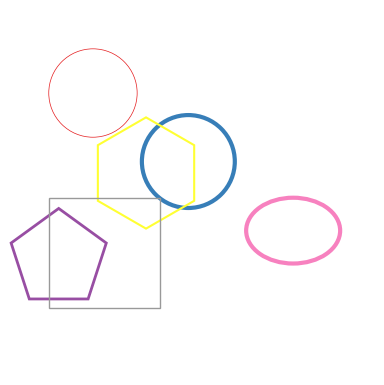[{"shape": "circle", "thickness": 0.5, "radius": 0.57, "center": [0.241, 0.758]}, {"shape": "circle", "thickness": 3, "radius": 0.6, "center": [0.489, 0.58]}, {"shape": "pentagon", "thickness": 2, "radius": 0.65, "center": [0.152, 0.329]}, {"shape": "hexagon", "thickness": 1.5, "radius": 0.72, "center": [0.379, 0.551]}, {"shape": "oval", "thickness": 3, "radius": 0.61, "center": [0.761, 0.401]}, {"shape": "square", "thickness": 1, "radius": 0.72, "center": [0.271, 0.343]}]